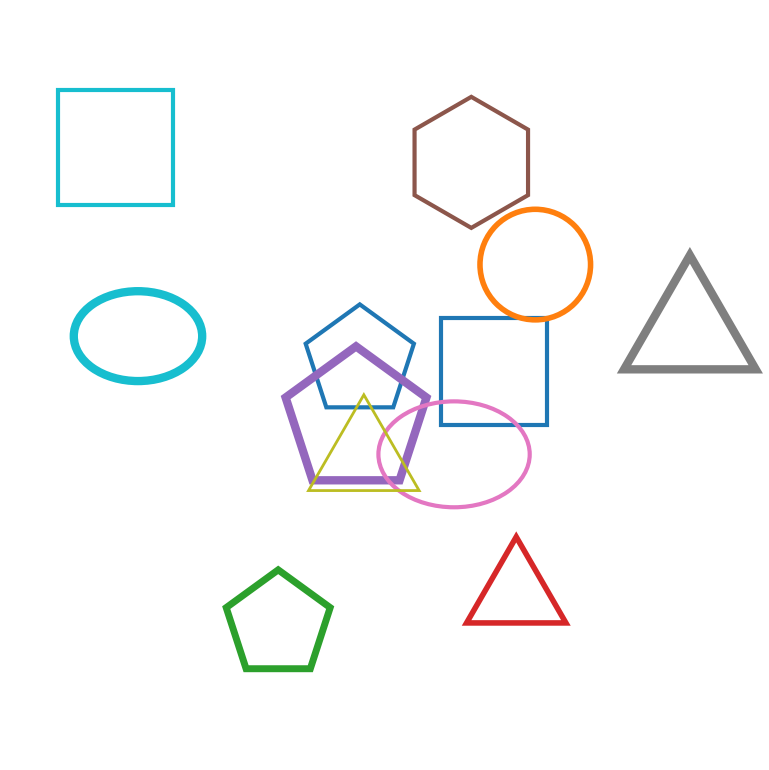[{"shape": "pentagon", "thickness": 1.5, "radius": 0.37, "center": [0.467, 0.531]}, {"shape": "square", "thickness": 1.5, "radius": 0.35, "center": [0.642, 0.518]}, {"shape": "circle", "thickness": 2, "radius": 0.36, "center": [0.695, 0.656]}, {"shape": "pentagon", "thickness": 2.5, "radius": 0.35, "center": [0.361, 0.189]}, {"shape": "triangle", "thickness": 2, "radius": 0.37, "center": [0.67, 0.228]}, {"shape": "pentagon", "thickness": 3, "radius": 0.48, "center": [0.462, 0.454]}, {"shape": "hexagon", "thickness": 1.5, "radius": 0.43, "center": [0.612, 0.789]}, {"shape": "oval", "thickness": 1.5, "radius": 0.49, "center": [0.59, 0.41]}, {"shape": "triangle", "thickness": 3, "radius": 0.49, "center": [0.896, 0.57]}, {"shape": "triangle", "thickness": 1, "radius": 0.41, "center": [0.473, 0.404]}, {"shape": "square", "thickness": 1.5, "radius": 0.37, "center": [0.15, 0.808]}, {"shape": "oval", "thickness": 3, "radius": 0.42, "center": [0.179, 0.563]}]